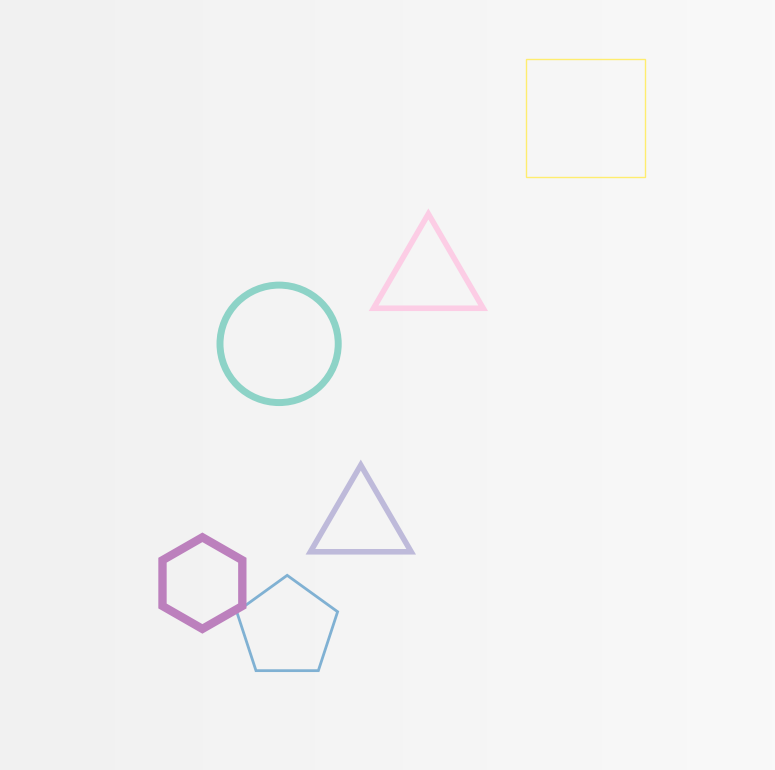[{"shape": "circle", "thickness": 2.5, "radius": 0.38, "center": [0.36, 0.553]}, {"shape": "triangle", "thickness": 2, "radius": 0.38, "center": [0.466, 0.321]}, {"shape": "pentagon", "thickness": 1, "radius": 0.34, "center": [0.371, 0.184]}, {"shape": "triangle", "thickness": 2, "radius": 0.41, "center": [0.553, 0.64]}, {"shape": "hexagon", "thickness": 3, "radius": 0.3, "center": [0.261, 0.243]}, {"shape": "square", "thickness": 0.5, "radius": 0.38, "center": [0.755, 0.847]}]